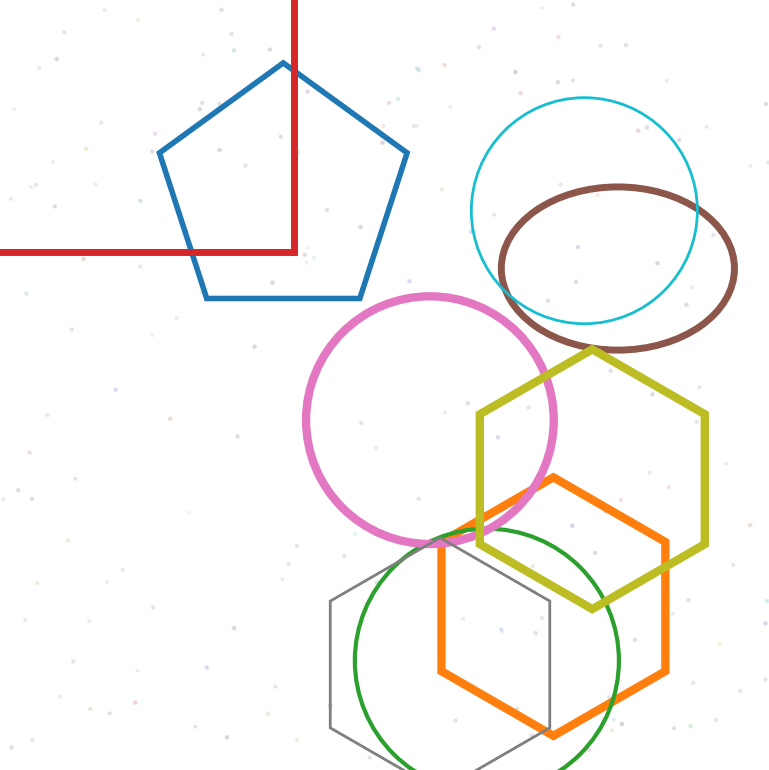[{"shape": "pentagon", "thickness": 2, "radius": 0.85, "center": [0.368, 0.749]}, {"shape": "hexagon", "thickness": 3, "radius": 0.84, "center": [0.719, 0.212]}, {"shape": "circle", "thickness": 1.5, "radius": 0.86, "center": [0.632, 0.142]}, {"shape": "square", "thickness": 2.5, "radius": 0.96, "center": [0.189, 0.866]}, {"shape": "oval", "thickness": 2.5, "radius": 0.76, "center": [0.802, 0.651]}, {"shape": "circle", "thickness": 3, "radius": 0.8, "center": [0.558, 0.454]}, {"shape": "hexagon", "thickness": 1, "radius": 0.82, "center": [0.571, 0.137]}, {"shape": "hexagon", "thickness": 3, "radius": 0.84, "center": [0.769, 0.378]}, {"shape": "circle", "thickness": 1, "radius": 0.73, "center": [0.759, 0.726]}]